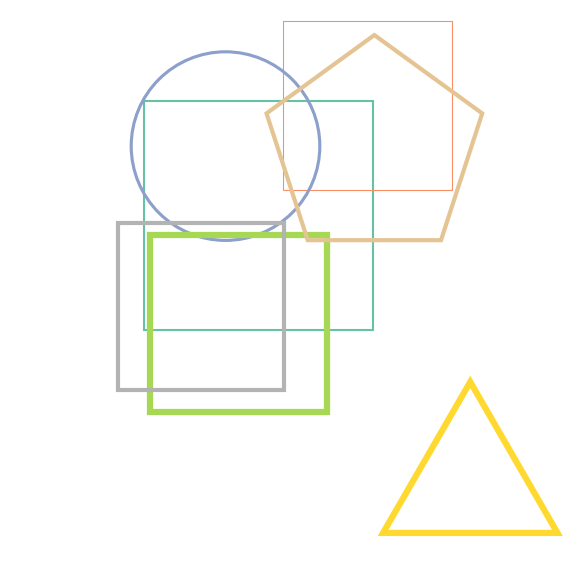[{"shape": "square", "thickness": 1, "radius": 0.99, "center": [0.447, 0.626]}, {"shape": "square", "thickness": 0.5, "radius": 0.73, "center": [0.637, 0.816]}, {"shape": "circle", "thickness": 1.5, "radius": 0.82, "center": [0.39, 0.746]}, {"shape": "square", "thickness": 3, "radius": 0.77, "center": [0.413, 0.439]}, {"shape": "triangle", "thickness": 3, "radius": 0.87, "center": [0.814, 0.163]}, {"shape": "pentagon", "thickness": 2, "radius": 0.98, "center": [0.648, 0.742]}, {"shape": "square", "thickness": 2, "radius": 0.72, "center": [0.348, 0.468]}]